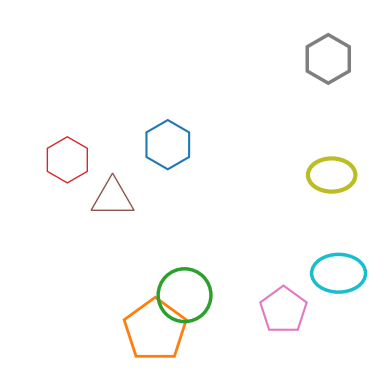[{"shape": "hexagon", "thickness": 1.5, "radius": 0.32, "center": [0.436, 0.624]}, {"shape": "pentagon", "thickness": 2, "radius": 0.42, "center": [0.403, 0.143]}, {"shape": "circle", "thickness": 2.5, "radius": 0.34, "center": [0.479, 0.233]}, {"shape": "hexagon", "thickness": 1, "radius": 0.3, "center": [0.175, 0.585]}, {"shape": "triangle", "thickness": 1, "radius": 0.32, "center": [0.292, 0.486]}, {"shape": "pentagon", "thickness": 1.5, "radius": 0.32, "center": [0.736, 0.195]}, {"shape": "hexagon", "thickness": 2.5, "radius": 0.32, "center": [0.853, 0.847]}, {"shape": "oval", "thickness": 3, "radius": 0.31, "center": [0.861, 0.545]}, {"shape": "oval", "thickness": 2.5, "radius": 0.35, "center": [0.879, 0.29]}]